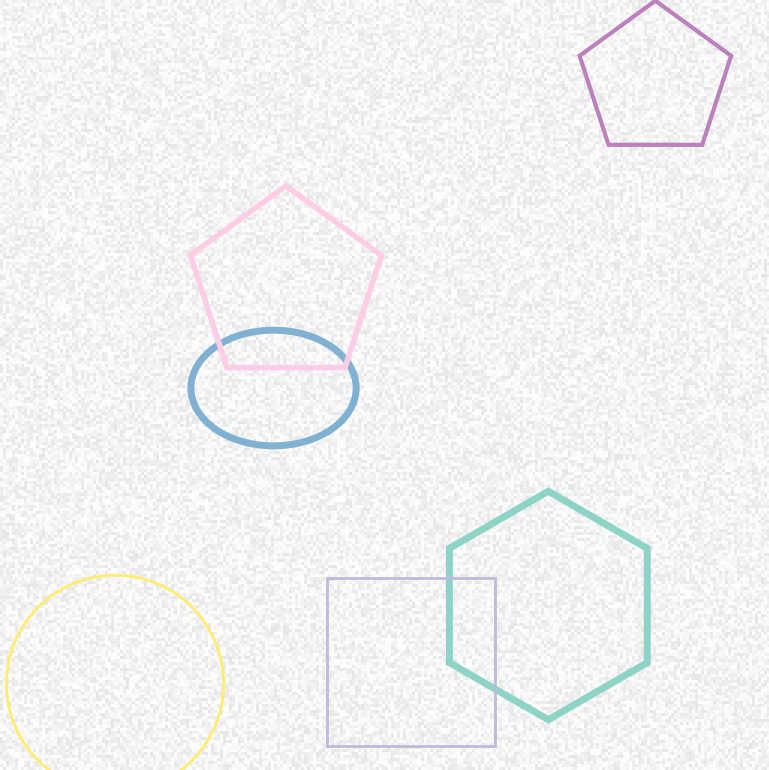[{"shape": "hexagon", "thickness": 2.5, "radius": 0.74, "center": [0.712, 0.214]}, {"shape": "square", "thickness": 1, "radius": 0.55, "center": [0.533, 0.14]}, {"shape": "oval", "thickness": 2.5, "radius": 0.54, "center": [0.355, 0.496]}, {"shape": "pentagon", "thickness": 2, "radius": 0.65, "center": [0.371, 0.628]}, {"shape": "pentagon", "thickness": 1.5, "radius": 0.52, "center": [0.851, 0.896]}, {"shape": "circle", "thickness": 1, "radius": 0.71, "center": [0.149, 0.112]}]